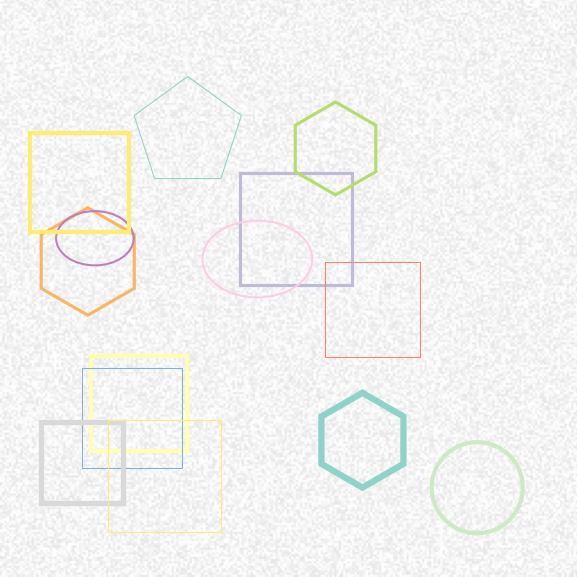[{"shape": "hexagon", "thickness": 3, "radius": 0.41, "center": [0.628, 0.237]}, {"shape": "pentagon", "thickness": 0.5, "radius": 0.49, "center": [0.325, 0.769]}, {"shape": "square", "thickness": 2, "radius": 0.41, "center": [0.24, 0.3]}, {"shape": "square", "thickness": 1.5, "radius": 0.49, "center": [0.513, 0.602]}, {"shape": "square", "thickness": 0.5, "radius": 0.41, "center": [0.645, 0.464]}, {"shape": "square", "thickness": 0.5, "radius": 0.44, "center": [0.229, 0.276]}, {"shape": "hexagon", "thickness": 1.5, "radius": 0.47, "center": [0.152, 0.546]}, {"shape": "hexagon", "thickness": 1.5, "radius": 0.4, "center": [0.581, 0.742]}, {"shape": "oval", "thickness": 1, "radius": 0.47, "center": [0.446, 0.551]}, {"shape": "square", "thickness": 2.5, "radius": 0.35, "center": [0.142, 0.198]}, {"shape": "oval", "thickness": 1, "radius": 0.34, "center": [0.164, 0.587]}, {"shape": "circle", "thickness": 2, "radius": 0.39, "center": [0.826, 0.155]}, {"shape": "square", "thickness": 0.5, "radius": 0.49, "center": [0.285, 0.175]}, {"shape": "square", "thickness": 2, "radius": 0.43, "center": [0.137, 0.683]}]